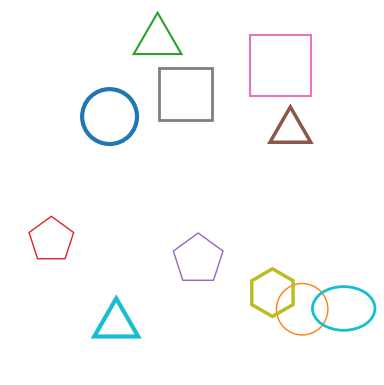[{"shape": "circle", "thickness": 3, "radius": 0.36, "center": [0.285, 0.697]}, {"shape": "circle", "thickness": 1, "radius": 0.33, "center": [0.785, 0.197]}, {"shape": "triangle", "thickness": 1.5, "radius": 0.36, "center": [0.409, 0.895]}, {"shape": "pentagon", "thickness": 1, "radius": 0.3, "center": [0.133, 0.377]}, {"shape": "pentagon", "thickness": 1, "radius": 0.34, "center": [0.515, 0.327]}, {"shape": "triangle", "thickness": 2.5, "radius": 0.31, "center": [0.754, 0.661]}, {"shape": "square", "thickness": 1.5, "radius": 0.4, "center": [0.729, 0.829]}, {"shape": "square", "thickness": 2, "radius": 0.34, "center": [0.482, 0.756]}, {"shape": "hexagon", "thickness": 2.5, "radius": 0.31, "center": [0.708, 0.24]}, {"shape": "oval", "thickness": 2, "radius": 0.41, "center": [0.893, 0.199]}, {"shape": "triangle", "thickness": 3, "radius": 0.33, "center": [0.302, 0.159]}]